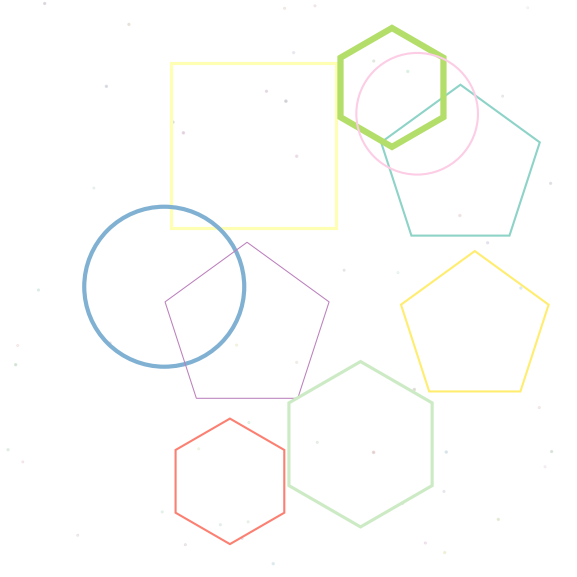[{"shape": "pentagon", "thickness": 1, "radius": 0.72, "center": [0.797, 0.708]}, {"shape": "square", "thickness": 1.5, "radius": 0.71, "center": [0.438, 0.747]}, {"shape": "hexagon", "thickness": 1, "radius": 0.54, "center": [0.398, 0.166]}, {"shape": "circle", "thickness": 2, "radius": 0.69, "center": [0.284, 0.503]}, {"shape": "hexagon", "thickness": 3, "radius": 0.51, "center": [0.679, 0.848]}, {"shape": "circle", "thickness": 1, "radius": 0.53, "center": [0.722, 0.802]}, {"shape": "pentagon", "thickness": 0.5, "radius": 0.75, "center": [0.428, 0.43]}, {"shape": "hexagon", "thickness": 1.5, "radius": 0.72, "center": [0.624, 0.23]}, {"shape": "pentagon", "thickness": 1, "radius": 0.67, "center": [0.822, 0.43]}]